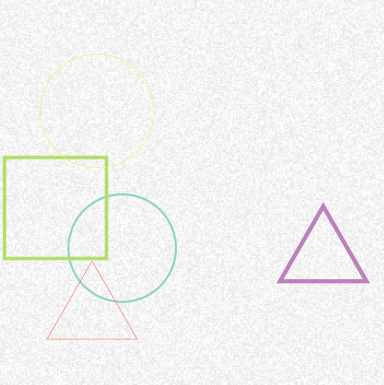[{"shape": "circle", "thickness": 1.5, "radius": 0.7, "center": [0.317, 0.356]}, {"shape": "triangle", "thickness": 0.5, "radius": 0.68, "center": [0.239, 0.187]}, {"shape": "square", "thickness": 2.5, "radius": 0.66, "center": [0.142, 0.461]}, {"shape": "triangle", "thickness": 3, "radius": 0.65, "center": [0.84, 0.334]}, {"shape": "circle", "thickness": 0.5, "radius": 0.74, "center": [0.253, 0.712]}]